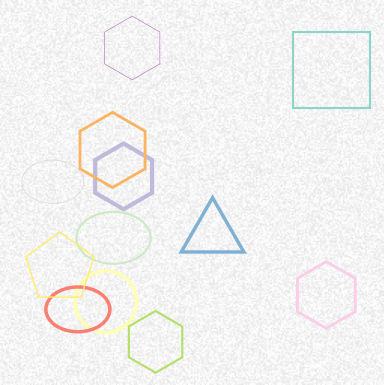[{"shape": "square", "thickness": 1.5, "radius": 0.5, "center": [0.862, 0.818]}, {"shape": "circle", "thickness": 2.5, "radius": 0.4, "center": [0.275, 0.216]}, {"shape": "hexagon", "thickness": 3, "radius": 0.43, "center": [0.321, 0.542]}, {"shape": "oval", "thickness": 2.5, "radius": 0.42, "center": [0.202, 0.196]}, {"shape": "triangle", "thickness": 2.5, "radius": 0.47, "center": [0.552, 0.392]}, {"shape": "hexagon", "thickness": 2, "radius": 0.49, "center": [0.292, 0.61]}, {"shape": "hexagon", "thickness": 1.5, "radius": 0.4, "center": [0.404, 0.112]}, {"shape": "hexagon", "thickness": 2, "radius": 0.43, "center": [0.848, 0.234]}, {"shape": "oval", "thickness": 0.5, "radius": 0.4, "center": [0.137, 0.528]}, {"shape": "hexagon", "thickness": 0.5, "radius": 0.41, "center": [0.343, 0.875]}, {"shape": "oval", "thickness": 1.5, "radius": 0.48, "center": [0.295, 0.382]}, {"shape": "pentagon", "thickness": 1, "radius": 0.47, "center": [0.155, 0.304]}]